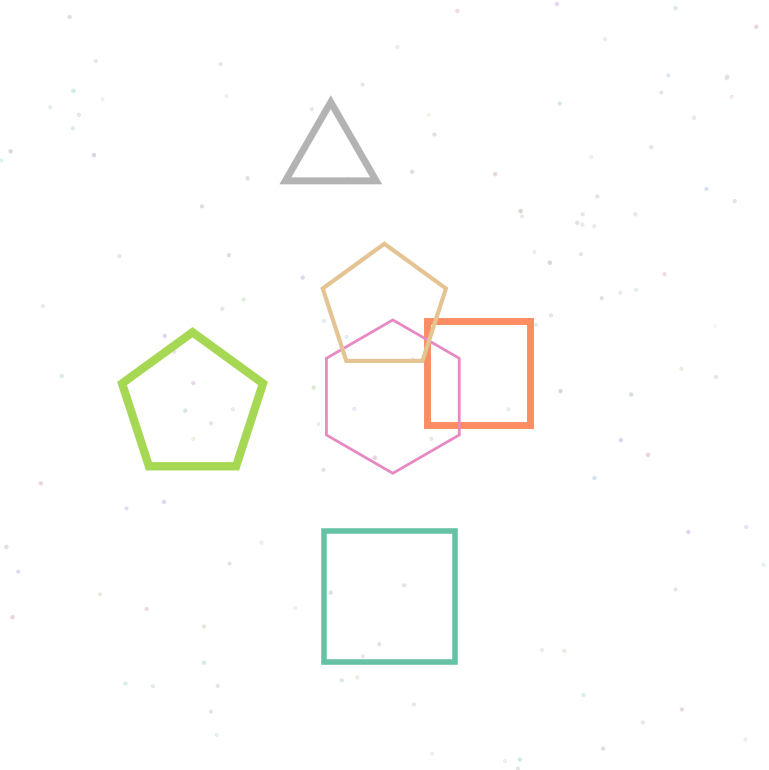[{"shape": "square", "thickness": 2, "radius": 0.43, "center": [0.505, 0.225]}, {"shape": "square", "thickness": 2.5, "radius": 0.34, "center": [0.621, 0.516]}, {"shape": "hexagon", "thickness": 1, "radius": 0.5, "center": [0.51, 0.485]}, {"shape": "pentagon", "thickness": 3, "radius": 0.48, "center": [0.25, 0.472]}, {"shape": "pentagon", "thickness": 1.5, "radius": 0.42, "center": [0.499, 0.599]}, {"shape": "triangle", "thickness": 2.5, "radius": 0.34, "center": [0.43, 0.799]}]